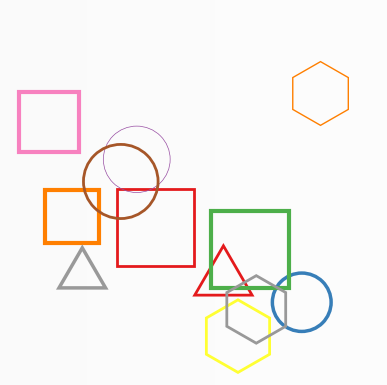[{"shape": "square", "thickness": 2, "radius": 0.5, "center": [0.401, 0.409]}, {"shape": "triangle", "thickness": 2, "radius": 0.43, "center": [0.577, 0.276]}, {"shape": "circle", "thickness": 2.5, "radius": 0.38, "center": [0.779, 0.215]}, {"shape": "square", "thickness": 3, "radius": 0.5, "center": [0.645, 0.351]}, {"shape": "circle", "thickness": 0.5, "radius": 0.43, "center": [0.353, 0.586]}, {"shape": "square", "thickness": 3, "radius": 0.35, "center": [0.185, 0.438]}, {"shape": "hexagon", "thickness": 1, "radius": 0.41, "center": [0.827, 0.757]}, {"shape": "hexagon", "thickness": 2, "radius": 0.47, "center": [0.614, 0.127]}, {"shape": "circle", "thickness": 2, "radius": 0.48, "center": [0.312, 0.529]}, {"shape": "square", "thickness": 3, "radius": 0.39, "center": [0.126, 0.684]}, {"shape": "hexagon", "thickness": 2, "radius": 0.44, "center": [0.661, 0.196]}, {"shape": "triangle", "thickness": 2.5, "radius": 0.35, "center": [0.212, 0.287]}]